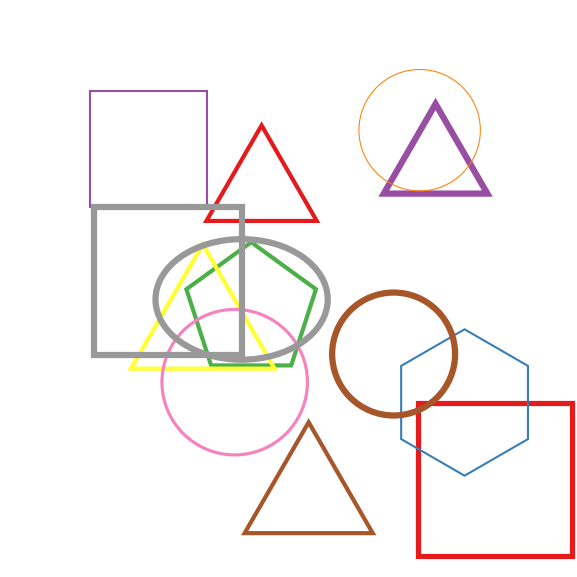[{"shape": "square", "thickness": 2.5, "radius": 0.66, "center": [0.857, 0.169]}, {"shape": "triangle", "thickness": 2, "radius": 0.55, "center": [0.453, 0.672]}, {"shape": "hexagon", "thickness": 1, "radius": 0.63, "center": [0.804, 0.302]}, {"shape": "pentagon", "thickness": 2, "radius": 0.59, "center": [0.435, 0.462]}, {"shape": "triangle", "thickness": 3, "radius": 0.52, "center": [0.754, 0.716]}, {"shape": "square", "thickness": 1, "radius": 0.5, "center": [0.257, 0.741]}, {"shape": "circle", "thickness": 0.5, "radius": 0.53, "center": [0.727, 0.774]}, {"shape": "triangle", "thickness": 2, "radius": 0.72, "center": [0.351, 0.433]}, {"shape": "triangle", "thickness": 2, "radius": 0.64, "center": [0.534, 0.14]}, {"shape": "circle", "thickness": 3, "radius": 0.53, "center": [0.682, 0.386]}, {"shape": "circle", "thickness": 1.5, "radius": 0.63, "center": [0.406, 0.337]}, {"shape": "square", "thickness": 3, "radius": 0.64, "center": [0.291, 0.512]}, {"shape": "oval", "thickness": 3, "radius": 0.75, "center": [0.418, 0.481]}]